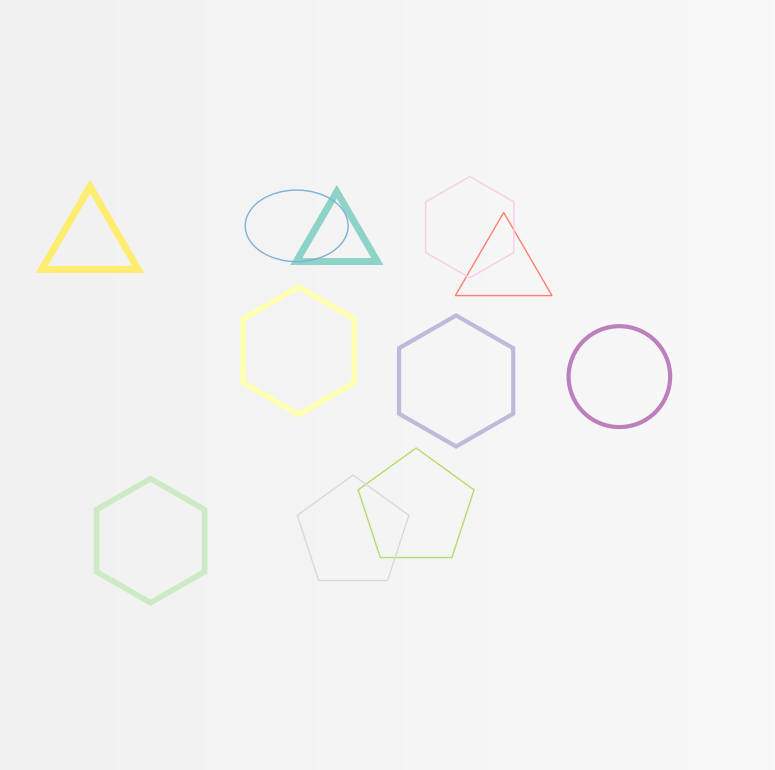[{"shape": "triangle", "thickness": 2.5, "radius": 0.3, "center": [0.435, 0.691]}, {"shape": "hexagon", "thickness": 2, "radius": 0.41, "center": [0.385, 0.545]}, {"shape": "hexagon", "thickness": 1.5, "radius": 0.43, "center": [0.589, 0.505]}, {"shape": "triangle", "thickness": 0.5, "radius": 0.36, "center": [0.65, 0.652]}, {"shape": "oval", "thickness": 0.5, "radius": 0.33, "center": [0.383, 0.707]}, {"shape": "pentagon", "thickness": 0.5, "radius": 0.39, "center": [0.537, 0.34]}, {"shape": "hexagon", "thickness": 0.5, "radius": 0.33, "center": [0.606, 0.705]}, {"shape": "pentagon", "thickness": 0.5, "radius": 0.38, "center": [0.456, 0.307]}, {"shape": "circle", "thickness": 1.5, "radius": 0.33, "center": [0.799, 0.511]}, {"shape": "hexagon", "thickness": 2, "radius": 0.4, "center": [0.194, 0.298]}, {"shape": "triangle", "thickness": 2.5, "radius": 0.36, "center": [0.116, 0.686]}]